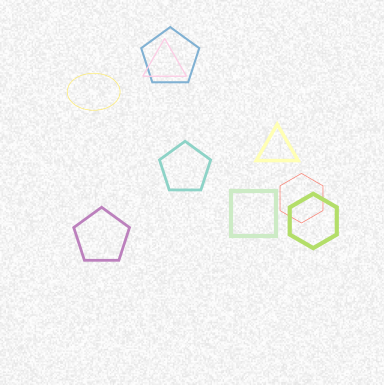[{"shape": "pentagon", "thickness": 2, "radius": 0.35, "center": [0.481, 0.563]}, {"shape": "triangle", "thickness": 2.5, "radius": 0.31, "center": [0.72, 0.614]}, {"shape": "hexagon", "thickness": 0.5, "radius": 0.32, "center": [0.783, 0.485]}, {"shape": "pentagon", "thickness": 1.5, "radius": 0.4, "center": [0.442, 0.85]}, {"shape": "hexagon", "thickness": 3, "radius": 0.35, "center": [0.814, 0.426]}, {"shape": "triangle", "thickness": 1, "radius": 0.33, "center": [0.428, 0.835]}, {"shape": "pentagon", "thickness": 2, "radius": 0.38, "center": [0.264, 0.386]}, {"shape": "square", "thickness": 3, "radius": 0.29, "center": [0.658, 0.446]}, {"shape": "oval", "thickness": 0.5, "radius": 0.34, "center": [0.243, 0.762]}]